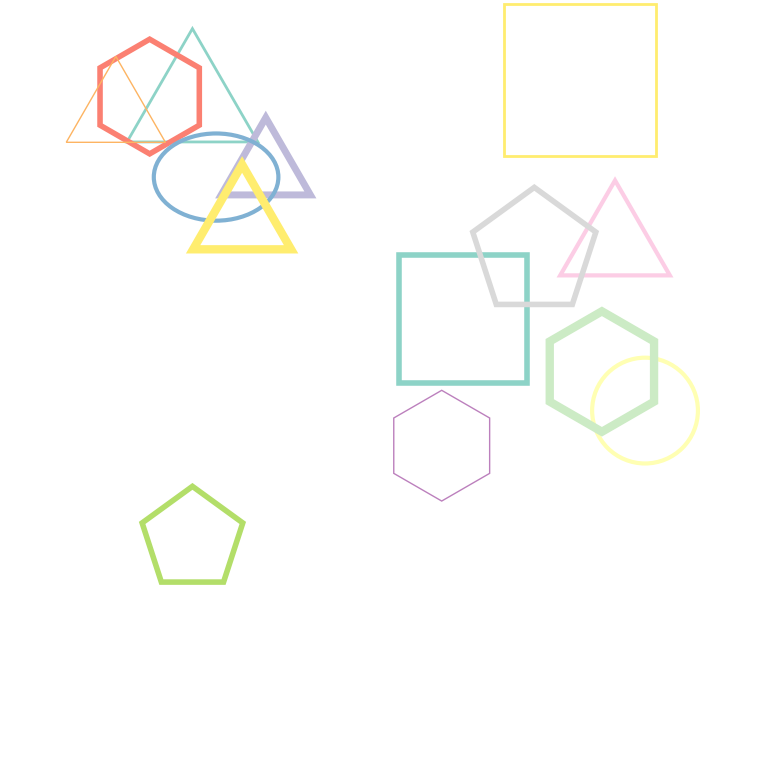[{"shape": "square", "thickness": 2, "radius": 0.42, "center": [0.601, 0.586]}, {"shape": "triangle", "thickness": 1, "radius": 0.49, "center": [0.25, 0.865]}, {"shape": "circle", "thickness": 1.5, "radius": 0.34, "center": [0.838, 0.467]}, {"shape": "triangle", "thickness": 2.5, "radius": 0.33, "center": [0.345, 0.78]}, {"shape": "hexagon", "thickness": 2, "radius": 0.37, "center": [0.194, 0.875]}, {"shape": "oval", "thickness": 1.5, "radius": 0.4, "center": [0.281, 0.77]}, {"shape": "triangle", "thickness": 0.5, "radius": 0.37, "center": [0.15, 0.852]}, {"shape": "pentagon", "thickness": 2, "radius": 0.34, "center": [0.25, 0.3]}, {"shape": "triangle", "thickness": 1.5, "radius": 0.41, "center": [0.799, 0.683]}, {"shape": "pentagon", "thickness": 2, "radius": 0.42, "center": [0.694, 0.673]}, {"shape": "hexagon", "thickness": 0.5, "radius": 0.36, "center": [0.574, 0.421]}, {"shape": "hexagon", "thickness": 3, "radius": 0.39, "center": [0.782, 0.517]}, {"shape": "triangle", "thickness": 3, "radius": 0.37, "center": [0.314, 0.713]}, {"shape": "square", "thickness": 1, "radius": 0.49, "center": [0.753, 0.896]}]